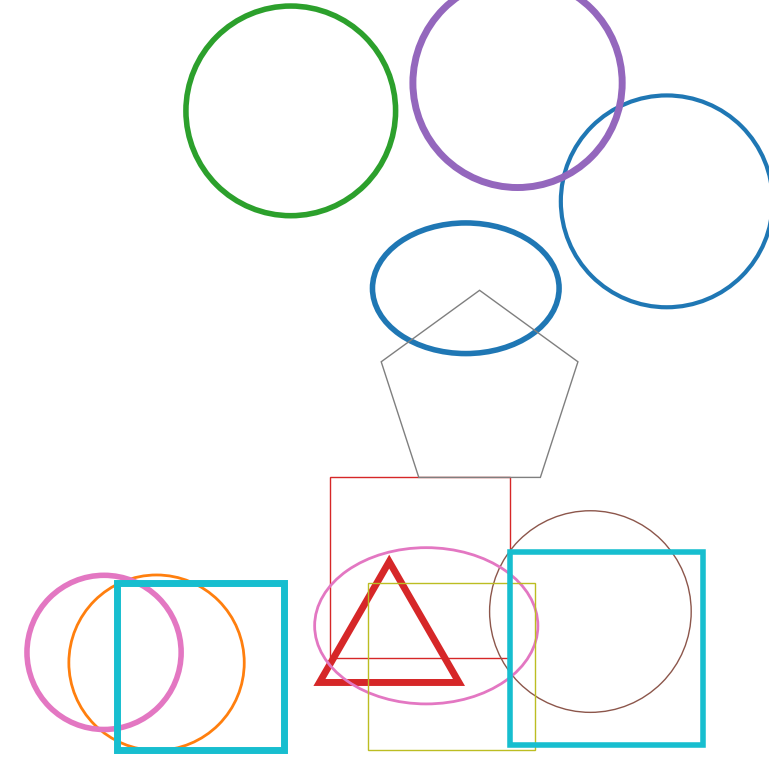[{"shape": "circle", "thickness": 1.5, "radius": 0.69, "center": [0.866, 0.739]}, {"shape": "oval", "thickness": 2, "radius": 0.61, "center": [0.605, 0.626]}, {"shape": "circle", "thickness": 1, "radius": 0.57, "center": [0.203, 0.139]}, {"shape": "circle", "thickness": 2, "radius": 0.68, "center": [0.378, 0.856]}, {"shape": "square", "thickness": 0.5, "radius": 0.59, "center": [0.546, 0.263]}, {"shape": "triangle", "thickness": 2.5, "radius": 0.52, "center": [0.505, 0.166]}, {"shape": "circle", "thickness": 2.5, "radius": 0.68, "center": [0.672, 0.892]}, {"shape": "circle", "thickness": 0.5, "radius": 0.65, "center": [0.767, 0.206]}, {"shape": "oval", "thickness": 1, "radius": 0.72, "center": [0.554, 0.187]}, {"shape": "circle", "thickness": 2, "radius": 0.5, "center": [0.135, 0.153]}, {"shape": "pentagon", "thickness": 0.5, "radius": 0.67, "center": [0.623, 0.489]}, {"shape": "square", "thickness": 0.5, "radius": 0.54, "center": [0.586, 0.134]}, {"shape": "square", "thickness": 2, "radius": 0.63, "center": [0.788, 0.158]}, {"shape": "square", "thickness": 2.5, "radius": 0.54, "center": [0.261, 0.134]}]